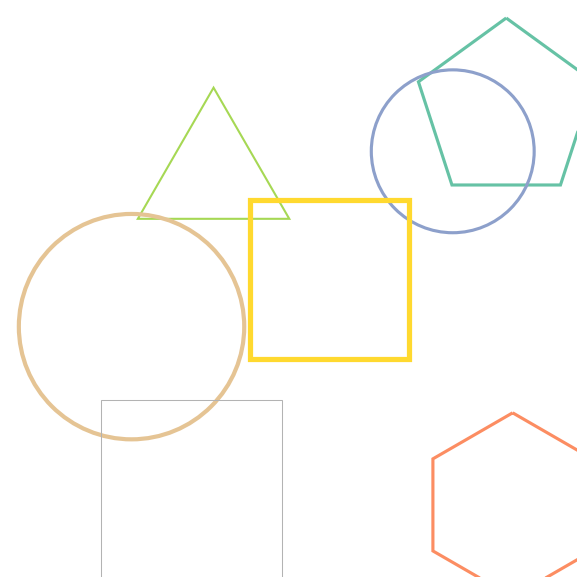[{"shape": "pentagon", "thickness": 1.5, "radius": 0.8, "center": [0.877, 0.808]}, {"shape": "hexagon", "thickness": 1.5, "radius": 0.8, "center": [0.888, 0.125]}, {"shape": "circle", "thickness": 1.5, "radius": 0.71, "center": [0.784, 0.737]}, {"shape": "triangle", "thickness": 1, "radius": 0.76, "center": [0.37, 0.696]}, {"shape": "square", "thickness": 2.5, "radius": 0.69, "center": [0.57, 0.515]}, {"shape": "circle", "thickness": 2, "radius": 0.98, "center": [0.228, 0.434]}, {"shape": "square", "thickness": 0.5, "radius": 0.78, "center": [0.332, 0.15]}]